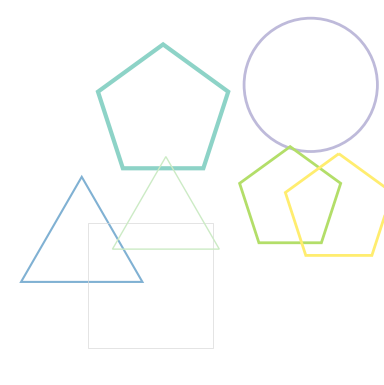[{"shape": "pentagon", "thickness": 3, "radius": 0.89, "center": [0.424, 0.707]}, {"shape": "circle", "thickness": 2, "radius": 0.87, "center": [0.807, 0.78]}, {"shape": "triangle", "thickness": 1.5, "radius": 0.91, "center": [0.212, 0.359]}, {"shape": "pentagon", "thickness": 2, "radius": 0.69, "center": [0.754, 0.481]}, {"shape": "square", "thickness": 0.5, "radius": 0.81, "center": [0.391, 0.258]}, {"shape": "triangle", "thickness": 1, "radius": 0.8, "center": [0.431, 0.433]}, {"shape": "pentagon", "thickness": 2, "radius": 0.73, "center": [0.88, 0.455]}]